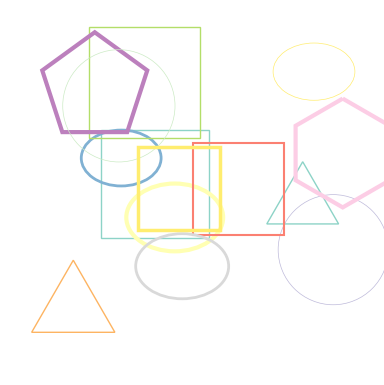[{"shape": "square", "thickness": 1, "radius": 0.7, "center": [0.403, 0.522]}, {"shape": "triangle", "thickness": 1, "radius": 0.54, "center": [0.786, 0.472]}, {"shape": "oval", "thickness": 3, "radius": 0.63, "center": [0.454, 0.435]}, {"shape": "circle", "thickness": 0.5, "radius": 0.72, "center": [0.866, 0.351]}, {"shape": "square", "thickness": 1.5, "radius": 0.59, "center": [0.619, 0.509]}, {"shape": "oval", "thickness": 2, "radius": 0.52, "center": [0.315, 0.59]}, {"shape": "triangle", "thickness": 1, "radius": 0.62, "center": [0.19, 0.199]}, {"shape": "square", "thickness": 1, "radius": 0.72, "center": [0.375, 0.786]}, {"shape": "hexagon", "thickness": 3, "radius": 0.71, "center": [0.89, 0.603]}, {"shape": "oval", "thickness": 2, "radius": 0.6, "center": [0.473, 0.308]}, {"shape": "pentagon", "thickness": 3, "radius": 0.72, "center": [0.246, 0.773]}, {"shape": "circle", "thickness": 0.5, "radius": 0.73, "center": [0.309, 0.725]}, {"shape": "oval", "thickness": 0.5, "radius": 0.53, "center": [0.816, 0.814]}, {"shape": "square", "thickness": 2.5, "radius": 0.54, "center": [0.465, 0.511]}]